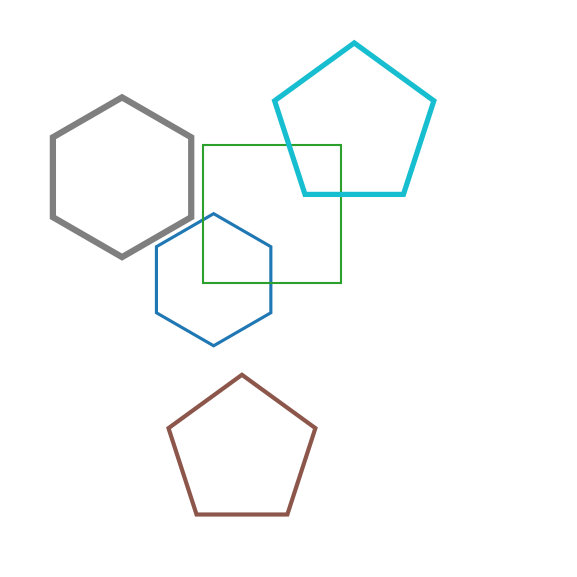[{"shape": "hexagon", "thickness": 1.5, "radius": 0.57, "center": [0.37, 0.515]}, {"shape": "square", "thickness": 1, "radius": 0.6, "center": [0.471, 0.629]}, {"shape": "pentagon", "thickness": 2, "radius": 0.67, "center": [0.419, 0.216]}, {"shape": "hexagon", "thickness": 3, "radius": 0.69, "center": [0.211, 0.692]}, {"shape": "pentagon", "thickness": 2.5, "radius": 0.72, "center": [0.613, 0.78]}]